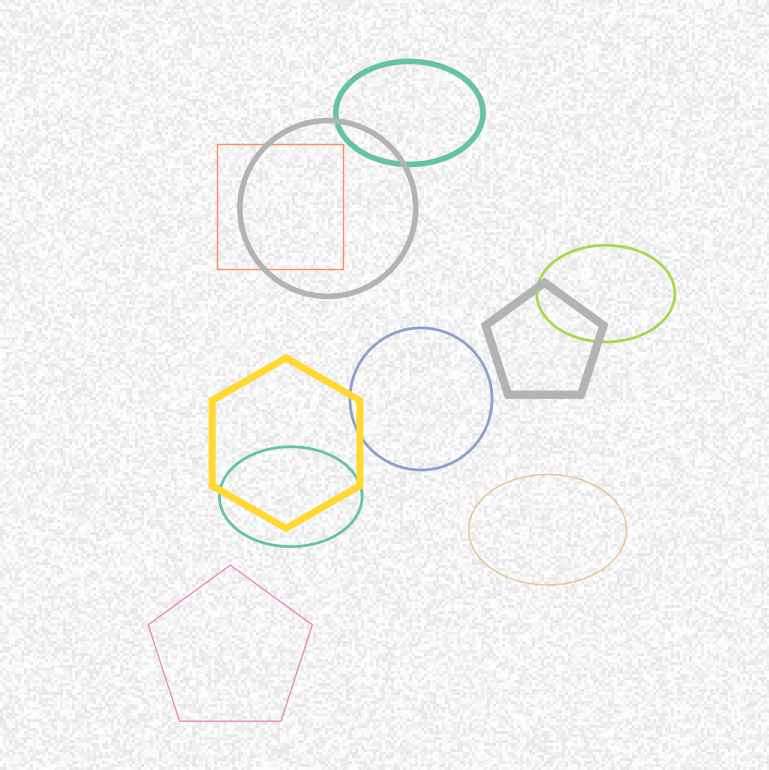[{"shape": "oval", "thickness": 2, "radius": 0.48, "center": [0.532, 0.853]}, {"shape": "oval", "thickness": 1, "radius": 0.46, "center": [0.378, 0.355]}, {"shape": "square", "thickness": 0.5, "radius": 0.41, "center": [0.364, 0.732]}, {"shape": "circle", "thickness": 1, "radius": 0.46, "center": [0.547, 0.482]}, {"shape": "pentagon", "thickness": 0.5, "radius": 0.56, "center": [0.299, 0.154]}, {"shape": "oval", "thickness": 1, "radius": 0.45, "center": [0.787, 0.619]}, {"shape": "hexagon", "thickness": 2.5, "radius": 0.55, "center": [0.371, 0.425]}, {"shape": "oval", "thickness": 0.5, "radius": 0.51, "center": [0.711, 0.312]}, {"shape": "circle", "thickness": 2, "radius": 0.57, "center": [0.426, 0.729]}, {"shape": "pentagon", "thickness": 3, "radius": 0.4, "center": [0.707, 0.552]}]